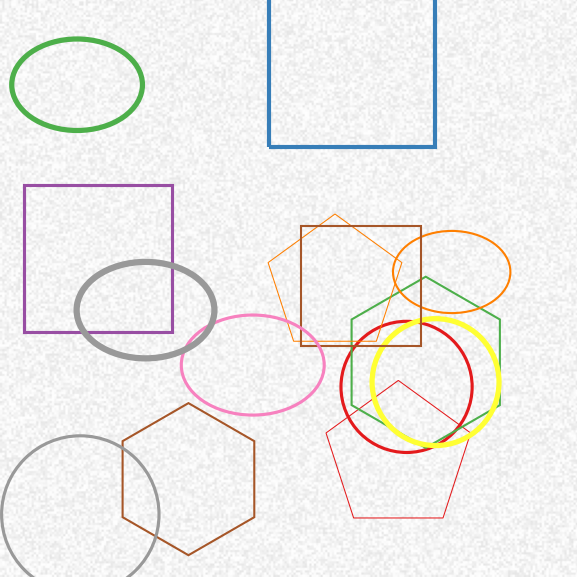[{"shape": "pentagon", "thickness": 0.5, "radius": 0.66, "center": [0.69, 0.209]}, {"shape": "circle", "thickness": 1.5, "radius": 0.57, "center": [0.704, 0.329]}, {"shape": "square", "thickness": 2, "radius": 0.72, "center": [0.61, 0.887]}, {"shape": "oval", "thickness": 2.5, "radius": 0.57, "center": [0.133, 0.852]}, {"shape": "hexagon", "thickness": 1, "radius": 0.74, "center": [0.737, 0.372]}, {"shape": "square", "thickness": 1.5, "radius": 0.64, "center": [0.17, 0.552]}, {"shape": "oval", "thickness": 1, "radius": 0.51, "center": [0.782, 0.528]}, {"shape": "pentagon", "thickness": 0.5, "radius": 0.61, "center": [0.58, 0.507]}, {"shape": "circle", "thickness": 2.5, "radius": 0.55, "center": [0.754, 0.337]}, {"shape": "square", "thickness": 1, "radius": 0.52, "center": [0.625, 0.504]}, {"shape": "hexagon", "thickness": 1, "radius": 0.66, "center": [0.326, 0.169]}, {"shape": "oval", "thickness": 1.5, "radius": 0.62, "center": [0.438, 0.367]}, {"shape": "oval", "thickness": 3, "radius": 0.6, "center": [0.252, 0.462]}, {"shape": "circle", "thickness": 1.5, "radius": 0.68, "center": [0.139, 0.108]}]